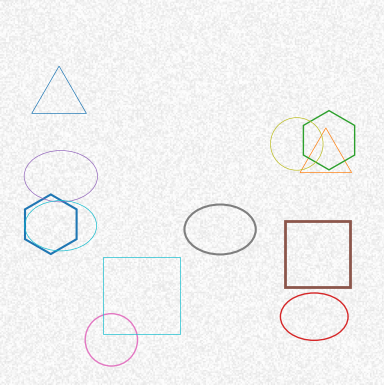[{"shape": "hexagon", "thickness": 1.5, "radius": 0.39, "center": [0.132, 0.418]}, {"shape": "triangle", "thickness": 0.5, "radius": 0.41, "center": [0.153, 0.746]}, {"shape": "triangle", "thickness": 0.5, "radius": 0.39, "center": [0.846, 0.59]}, {"shape": "hexagon", "thickness": 1, "radius": 0.38, "center": [0.855, 0.636]}, {"shape": "oval", "thickness": 1, "radius": 0.44, "center": [0.816, 0.178]}, {"shape": "oval", "thickness": 0.5, "radius": 0.48, "center": [0.158, 0.542]}, {"shape": "square", "thickness": 2, "radius": 0.43, "center": [0.825, 0.339]}, {"shape": "circle", "thickness": 1, "radius": 0.34, "center": [0.289, 0.117]}, {"shape": "oval", "thickness": 1.5, "radius": 0.46, "center": [0.572, 0.404]}, {"shape": "circle", "thickness": 0.5, "radius": 0.34, "center": [0.771, 0.626]}, {"shape": "oval", "thickness": 0.5, "radius": 0.47, "center": [0.158, 0.414]}, {"shape": "square", "thickness": 0.5, "radius": 0.5, "center": [0.369, 0.234]}]